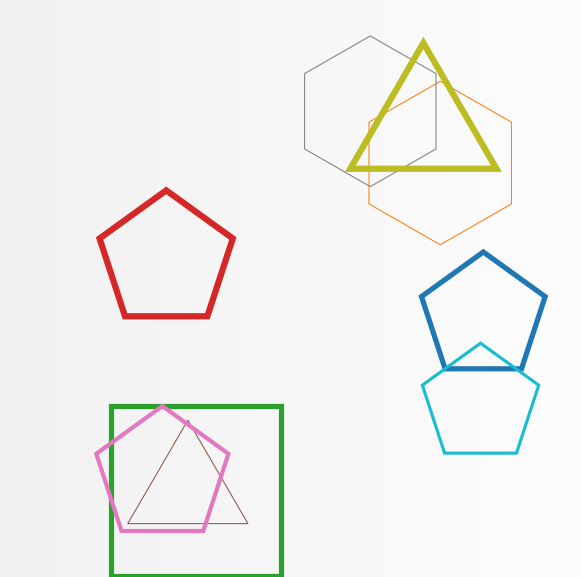[{"shape": "pentagon", "thickness": 2.5, "radius": 0.56, "center": [0.832, 0.451]}, {"shape": "hexagon", "thickness": 0.5, "radius": 0.71, "center": [0.757, 0.717]}, {"shape": "square", "thickness": 2.5, "radius": 0.73, "center": [0.337, 0.149]}, {"shape": "pentagon", "thickness": 3, "radius": 0.6, "center": [0.286, 0.549]}, {"shape": "triangle", "thickness": 0.5, "radius": 0.6, "center": [0.323, 0.152]}, {"shape": "pentagon", "thickness": 2, "radius": 0.6, "center": [0.279, 0.176]}, {"shape": "hexagon", "thickness": 0.5, "radius": 0.65, "center": [0.637, 0.806]}, {"shape": "triangle", "thickness": 3, "radius": 0.73, "center": [0.728, 0.78]}, {"shape": "pentagon", "thickness": 1.5, "radius": 0.53, "center": [0.827, 0.3]}]